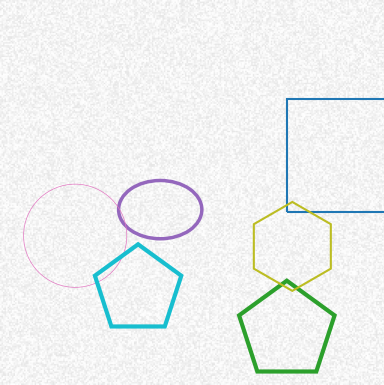[{"shape": "square", "thickness": 1.5, "radius": 0.73, "center": [0.893, 0.597]}, {"shape": "pentagon", "thickness": 3, "radius": 0.65, "center": [0.745, 0.141]}, {"shape": "oval", "thickness": 2.5, "radius": 0.54, "center": [0.416, 0.456]}, {"shape": "circle", "thickness": 0.5, "radius": 0.67, "center": [0.195, 0.388]}, {"shape": "hexagon", "thickness": 1.5, "radius": 0.58, "center": [0.759, 0.36]}, {"shape": "pentagon", "thickness": 3, "radius": 0.59, "center": [0.359, 0.247]}]